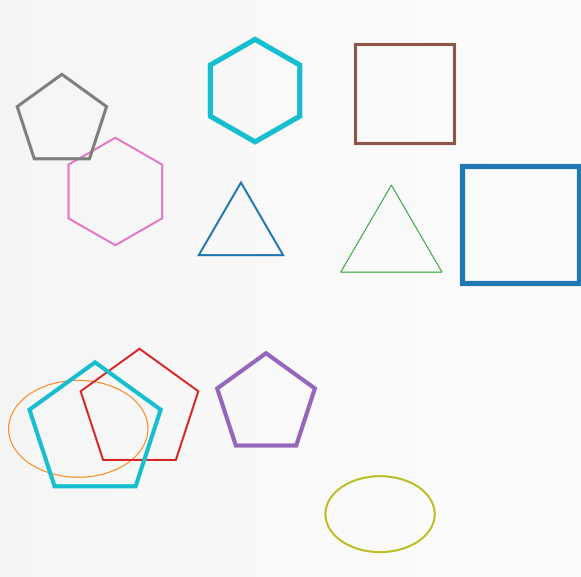[{"shape": "square", "thickness": 2.5, "radius": 0.51, "center": [0.895, 0.61]}, {"shape": "triangle", "thickness": 1, "radius": 0.42, "center": [0.415, 0.599]}, {"shape": "oval", "thickness": 0.5, "radius": 0.6, "center": [0.135, 0.257]}, {"shape": "triangle", "thickness": 0.5, "radius": 0.5, "center": [0.673, 0.578]}, {"shape": "pentagon", "thickness": 1, "radius": 0.53, "center": [0.24, 0.289]}, {"shape": "pentagon", "thickness": 2, "radius": 0.44, "center": [0.458, 0.299]}, {"shape": "square", "thickness": 1.5, "radius": 0.43, "center": [0.696, 0.837]}, {"shape": "hexagon", "thickness": 1, "radius": 0.47, "center": [0.198, 0.668]}, {"shape": "pentagon", "thickness": 1.5, "radius": 0.4, "center": [0.106, 0.79]}, {"shape": "oval", "thickness": 1, "radius": 0.47, "center": [0.654, 0.109]}, {"shape": "hexagon", "thickness": 2.5, "radius": 0.44, "center": [0.439, 0.842]}, {"shape": "pentagon", "thickness": 2, "radius": 0.59, "center": [0.164, 0.253]}]